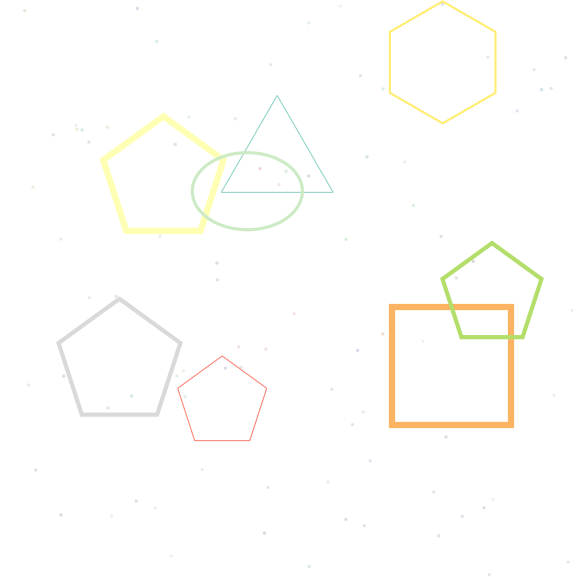[{"shape": "triangle", "thickness": 0.5, "radius": 0.56, "center": [0.48, 0.722]}, {"shape": "pentagon", "thickness": 3, "radius": 0.55, "center": [0.283, 0.688]}, {"shape": "pentagon", "thickness": 0.5, "radius": 0.41, "center": [0.385, 0.302]}, {"shape": "square", "thickness": 3, "radius": 0.51, "center": [0.782, 0.366]}, {"shape": "pentagon", "thickness": 2, "radius": 0.45, "center": [0.852, 0.488]}, {"shape": "pentagon", "thickness": 2, "radius": 0.55, "center": [0.207, 0.371]}, {"shape": "oval", "thickness": 1.5, "radius": 0.48, "center": [0.428, 0.668]}, {"shape": "hexagon", "thickness": 1, "radius": 0.53, "center": [0.767, 0.891]}]